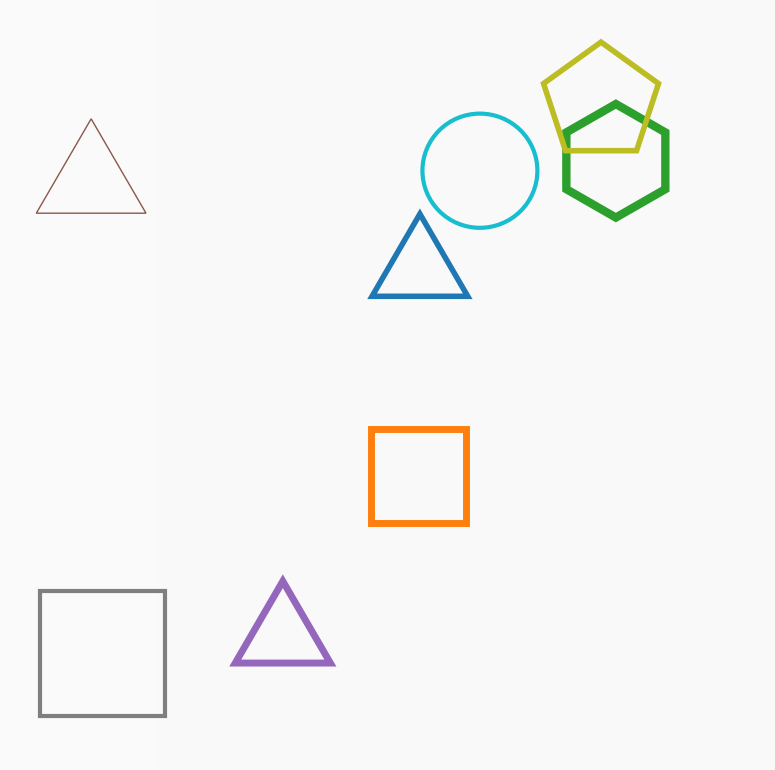[{"shape": "triangle", "thickness": 2, "radius": 0.36, "center": [0.542, 0.651]}, {"shape": "square", "thickness": 2.5, "radius": 0.3, "center": [0.54, 0.382]}, {"shape": "hexagon", "thickness": 3, "radius": 0.37, "center": [0.795, 0.791]}, {"shape": "triangle", "thickness": 2.5, "radius": 0.35, "center": [0.365, 0.174]}, {"shape": "triangle", "thickness": 0.5, "radius": 0.41, "center": [0.118, 0.764]}, {"shape": "square", "thickness": 1.5, "radius": 0.4, "center": [0.132, 0.151]}, {"shape": "pentagon", "thickness": 2, "radius": 0.39, "center": [0.776, 0.867]}, {"shape": "circle", "thickness": 1.5, "radius": 0.37, "center": [0.619, 0.778]}]